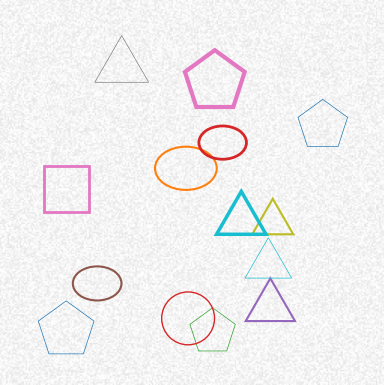[{"shape": "pentagon", "thickness": 0.5, "radius": 0.38, "center": [0.172, 0.142]}, {"shape": "pentagon", "thickness": 0.5, "radius": 0.34, "center": [0.838, 0.674]}, {"shape": "oval", "thickness": 1.5, "radius": 0.4, "center": [0.483, 0.563]}, {"shape": "pentagon", "thickness": 0.5, "radius": 0.31, "center": [0.552, 0.139]}, {"shape": "oval", "thickness": 2, "radius": 0.31, "center": [0.578, 0.63]}, {"shape": "circle", "thickness": 1, "radius": 0.34, "center": [0.489, 0.173]}, {"shape": "triangle", "thickness": 1.5, "radius": 0.37, "center": [0.702, 0.203]}, {"shape": "oval", "thickness": 1.5, "radius": 0.32, "center": [0.252, 0.264]}, {"shape": "square", "thickness": 2, "radius": 0.3, "center": [0.173, 0.509]}, {"shape": "pentagon", "thickness": 3, "radius": 0.41, "center": [0.558, 0.788]}, {"shape": "triangle", "thickness": 0.5, "radius": 0.4, "center": [0.316, 0.827]}, {"shape": "triangle", "thickness": 1.5, "radius": 0.31, "center": [0.708, 0.422]}, {"shape": "triangle", "thickness": 0.5, "radius": 0.35, "center": [0.697, 0.313]}, {"shape": "triangle", "thickness": 2.5, "radius": 0.37, "center": [0.627, 0.429]}]